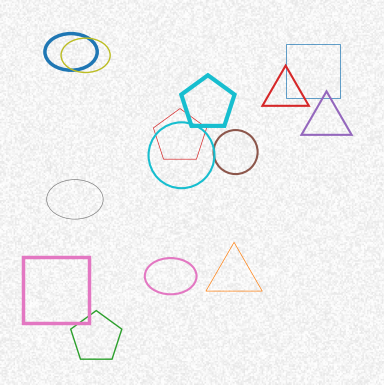[{"shape": "square", "thickness": 0.5, "radius": 0.35, "center": [0.813, 0.815]}, {"shape": "oval", "thickness": 2.5, "radius": 0.34, "center": [0.185, 0.865]}, {"shape": "triangle", "thickness": 0.5, "radius": 0.42, "center": [0.608, 0.286]}, {"shape": "pentagon", "thickness": 1, "radius": 0.35, "center": [0.25, 0.124]}, {"shape": "triangle", "thickness": 1.5, "radius": 0.35, "center": [0.742, 0.76]}, {"shape": "pentagon", "thickness": 0.5, "radius": 0.36, "center": [0.468, 0.645]}, {"shape": "triangle", "thickness": 1.5, "radius": 0.38, "center": [0.848, 0.687]}, {"shape": "circle", "thickness": 1.5, "radius": 0.29, "center": [0.612, 0.605]}, {"shape": "oval", "thickness": 1.5, "radius": 0.34, "center": [0.443, 0.283]}, {"shape": "square", "thickness": 2.5, "radius": 0.42, "center": [0.146, 0.247]}, {"shape": "oval", "thickness": 0.5, "radius": 0.37, "center": [0.195, 0.482]}, {"shape": "oval", "thickness": 1, "radius": 0.32, "center": [0.222, 0.856]}, {"shape": "pentagon", "thickness": 3, "radius": 0.36, "center": [0.54, 0.732]}, {"shape": "circle", "thickness": 1.5, "radius": 0.43, "center": [0.471, 0.597]}]